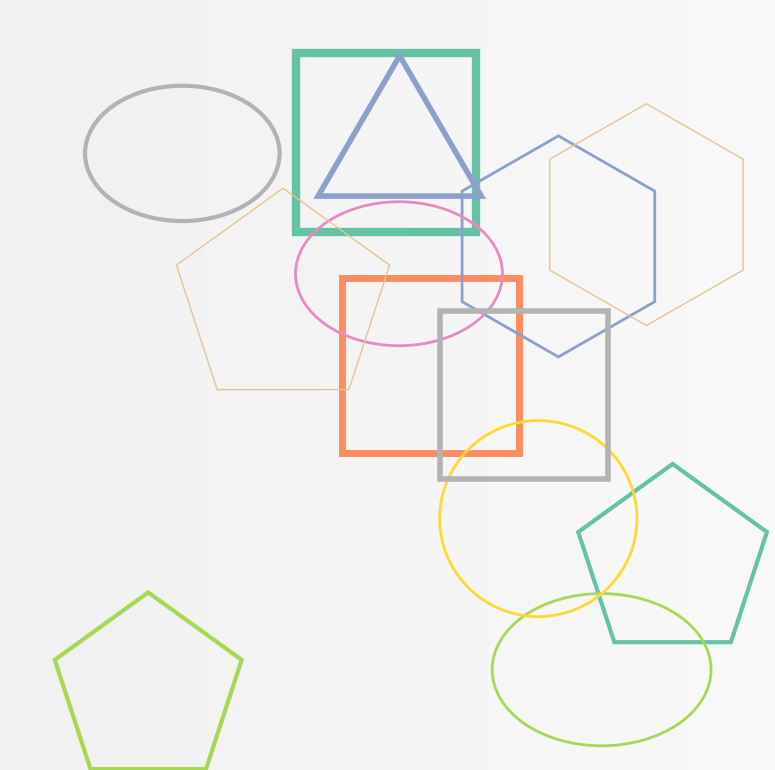[{"shape": "pentagon", "thickness": 1.5, "radius": 0.64, "center": [0.868, 0.27]}, {"shape": "square", "thickness": 3, "radius": 0.58, "center": [0.498, 0.815]}, {"shape": "square", "thickness": 2.5, "radius": 0.57, "center": [0.555, 0.526]}, {"shape": "hexagon", "thickness": 1, "radius": 0.72, "center": [0.721, 0.68]}, {"shape": "triangle", "thickness": 2, "radius": 0.61, "center": [0.516, 0.806]}, {"shape": "oval", "thickness": 1, "radius": 0.67, "center": [0.515, 0.645]}, {"shape": "oval", "thickness": 1, "radius": 0.71, "center": [0.776, 0.13]}, {"shape": "pentagon", "thickness": 1.5, "radius": 0.63, "center": [0.191, 0.104]}, {"shape": "circle", "thickness": 1, "radius": 0.64, "center": [0.695, 0.327]}, {"shape": "pentagon", "thickness": 0.5, "radius": 0.72, "center": [0.365, 0.611]}, {"shape": "hexagon", "thickness": 0.5, "radius": 0.72, "center": [0.834, 0.721]}, {"shape": "oval", "thickness": 1.5, "radius": 0.63, "center": [0.235, 0.801]}, {"shape": "square", "thickness": 2, "radius": 0.54, "center": [0.676, 0.487]}]